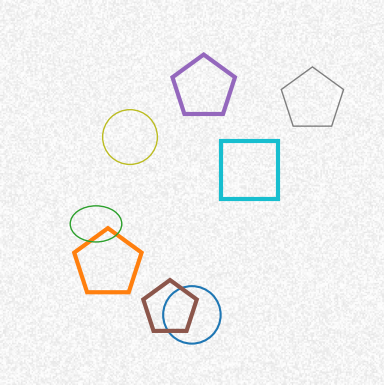[{"shape": "circle", "thickness": 1.5, "radius": 0.37, "center": [0.498, 0.182]}, {"shape": "pentagon", "thickness": 3, "radius": 0.46, "center": [0.28, 0.315]}, {"shape": "oval", "thickness": 1, "radius": 0.33, "center": [0.249, 0.418]}, {"shape": "pentagon", "thickness": 3, "radius": 0.43, "center": [0.529, 0.773]}, {"shape": "pentagon", "thickness": 3, "radius": 0.36, "center": [0.442, 0.2]}, {"shape": "pentagon", "thickness": 1, "radius": 0.43, "center": [0.811, 0.741]}, {"shape": "circle", "thickness": 1, "radius": 0.36, "center": [0.338, 0.644]}, {"shape": "square", "thickness": 3, "radius": 0.37, "center": [0.648, 0.559]}]